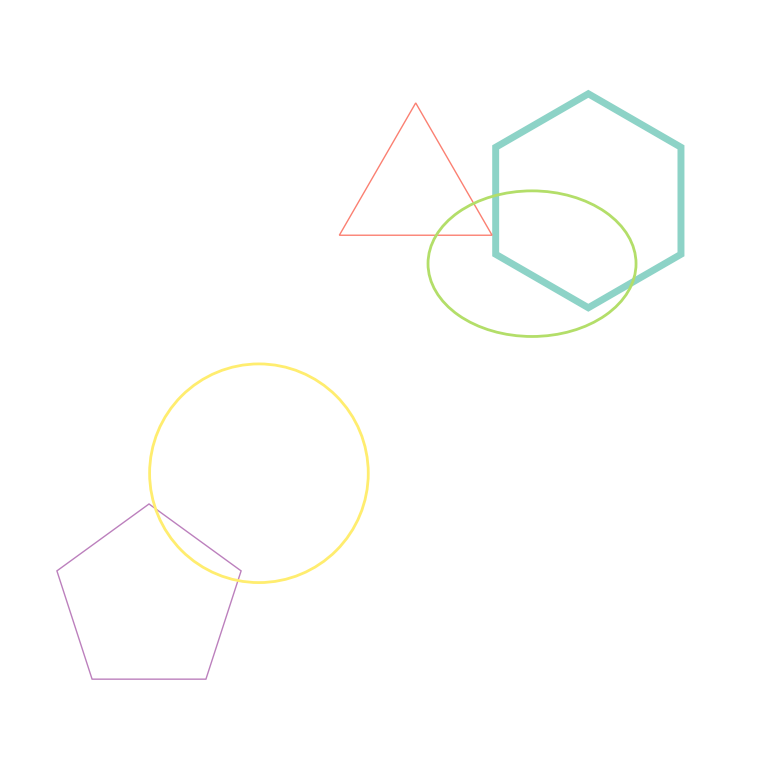[{"shape": "hexagon", "thickness": 2.5, "radius": 0.69, "center": [0.764, 0.739]}, {"shape": "triangle", "thickness": 0.5, "radius": 0.57, "center": [0.54, 0.752]}, {"shape": "oval", "thickness": 1, "radius": 0.68, "center": [0.691, 0.658]}, {"shape": "pentagon", "thickness": 0.5, "radius": 0.63, "center": [0.194, 0.22]}, {"shape": "circle", "thickness": 1, "radius": 0.71, "center": [0.336, 0.385]}]